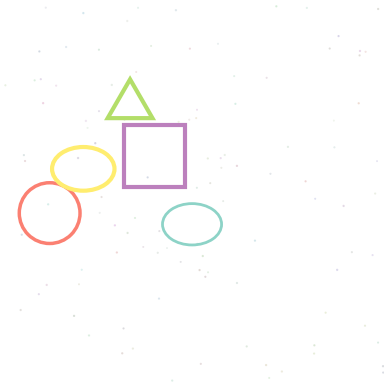[{"shape": "oval", "thickness": 2, "radius": 0.38, "center": [0.499, 0.417]}, {"shape": "circle", "thickness": 2.5, "radius": 0.39, "center": [0.129, 0.446]}, {"shape": "triangle", "thickness": 3, "radius": 0.34, "center": [0.338, 0.727]}, {"shape": "square", "thickness": 3, "radius": 0.4, "center": [0.401, 0.595]}, {"shape": "oval", "thickness": 3, "radius": 0.41, "center": [0.216, 0.561]}]